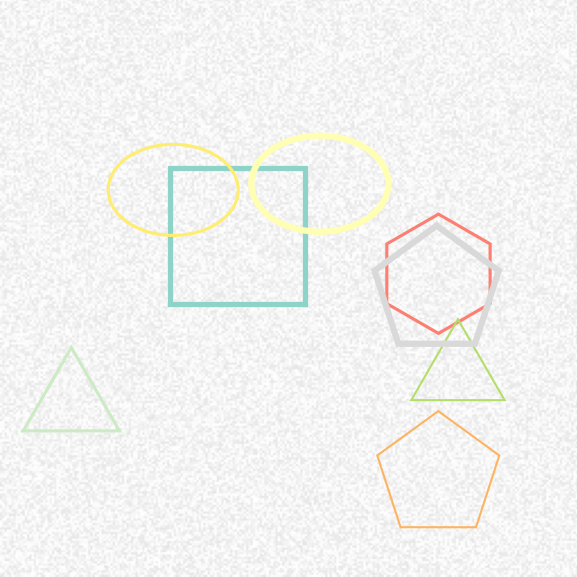[{"shape": "square", "thickness": 2.5, "radius": 0.59, "center": [0.411, 0.59]}, {"shape": "oval", "thickness": 3, "radius": 0.59, "center": [0.554, 0.681]}, {"shape": "hexagon", "thickness": 1.5, "radius": 0.52, "center": [0.759, 0.525]}, {"shape": "pentagon", "thickness": 1, "radius": 0.56, "center": [0.759, 0.176]}, {"shape": "triangle", "thickness": 1, "radius": 0.47, "center": [0.793, 0.353]}, {"shape": "pentagon", "thickness": 3, "radius": 0.57, "center": [0.756, 0.495]}, {"shape": "triangle", "thickness": 1.5, "radius": 0.48, "center": [0.124, 0.301]}, {"shape": "oval", "thickness": 1.5, "radius": 0.56, "center": [0.3, 0.67]}]